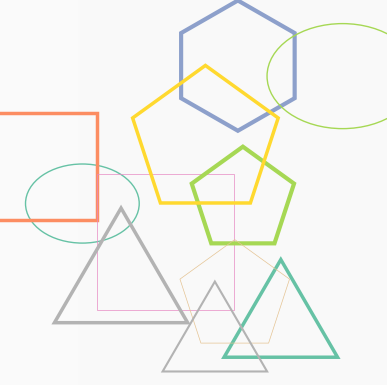[{"shape": "triangle", "thickness": 2.5, "radius": 0.85, "center": [0.725, 0.157]}, {"shape": "oval", "thickness": 1, "radius": 0.73, "center": [0.213, 0.471]}, {"shape": "square", "thickness": 2.5, "radius": 0.69, "center": [0.112, 0.567]}, {"shape": "hexagon", "thickness": 3, "radius": 0.85, "center": [0.614, 0.83]}, {"shape": "square", "thickness": 0.5, "radius": 0.88, "center": [0.427, 0.372]}, {"shape": "oval", "thickness": 1, "radius": 0.97, "center": [0.884, 0.802]}, {"shape": "pentagon", "thickness": 3, "radius": 0.69, "center": [0.627, 0.48]}, {"shape": "pentagon", "thickness": 2.5, "radius": 0.99, "center": [0.53, 0.633]}, {"shape": "pentagon", "thickness": 0.5, "radius": 0.74, "center": [0.606, 0.229]}, {"shape": "triangle", "thickness": 1.5, "radius": 0.78, "center": [0.554, 0.113]}, {"shape": "triangle", "thickness": 2.5, "radius": 0.99, "center": [0.312, 0.261]}]